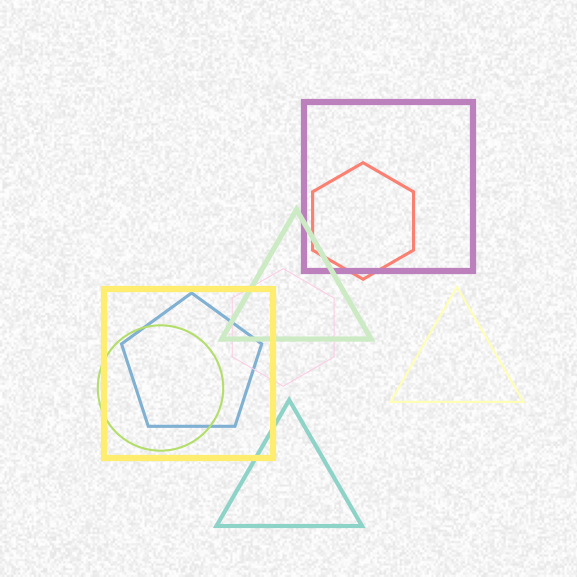[{"shape": "triangle", "thickness": 2, "radius": 0.73, "center": [0.501, 0.161]}, {"shape": "triangle", "thickness": 1, "radius": 0.66, "center": [0.791, 0.37]}, {"shape": "hexagon", "thickness": 1.5, "radius": 0.5, "center": [0.629, 0.616]}, {"shape": "pentagon", "thickness": 1.5, "radius": 0.64, "center": [0.332, 0.364]}, {"shape": "circle", "thickness": 1, "radius": 0.54, "center": [0.278, 0.327]}, {"shape": "hexagon", "thickness": 0.5, "radius": 0.51, "center": [0.49, 0.432]}, {"shape": "square", "thickness": 3, "radius": 0.73, "center": [0.673, 0.676]}, {"shape": "triangle", "thickness": 2.5, "radius": 0.75, "center": [0.513, 0.487]}, {"shape": "square", "thickness": 3, "radius": 0.73, "center": [0.327, 0.352]}]